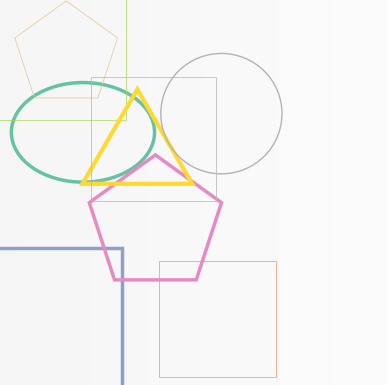[{"shape": "oval", "thickness": 2.5, "radius": 0.92, "center": [0.214, 0.656]}, {"shape": "square", "thickness": 0.5, "radius": 0.75, "center": [0.562, 0.171]}, {"shape": "square", "thickness": 2.5, "radius": 0.97, "center": [0.12, 0.163]}, {"shape": "pentagon", "thickness": 2.5, "radius": 0.9, "center": [0.401, 0.418]}, {"shape": "square", "thickness": 0.5, "radius": 0.85, "center": [0.156, 0.859]}, {"shape": "triangle", "thickness": 3, "radius": 0.82, "center": [0.354, 0.604]}, {"shape": "pentagon", "thickness": 0.5, "radius": 0.7, "center": [0.171, 0.858]}, {"shape": "square", "thickness": 0.5, "radius": 0.81, "center": [0.396, 0.639]}, {"shape": "circle", "thickness": 1, "radius": 0.78, "center": [0.571, 0.705]}]